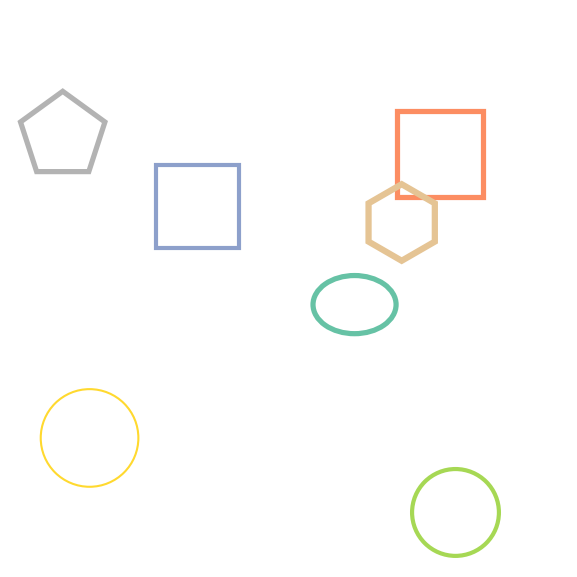[{"shape": "oval", "thickness": 2.5, "radius": 0.36, "center": [0.614, 0.472]}, {"shape": "square", "thickness": 2.5, "radius": 0.37, "center": [0.762, 0.733]}, {"shape": "square", "thickness": 2, "radius": 0.36, "center": [0.341, 0.641]}, {"shape": "circle", "thickness": 2, "radius": 0.38, "center": [0.789, 0.112]}, {"shape": "circle", "thickness": 1, "radius": 0.42, "center": [0.155, 0.241]}, {"shape": "hexagon", "thickness": 3, "radius": 0.33, "center": [0.696, 0.614]}, {"shape": "pentagon", "thickness": 2.5, "radius": 0.38, "center": [0.109, 0.764]}]